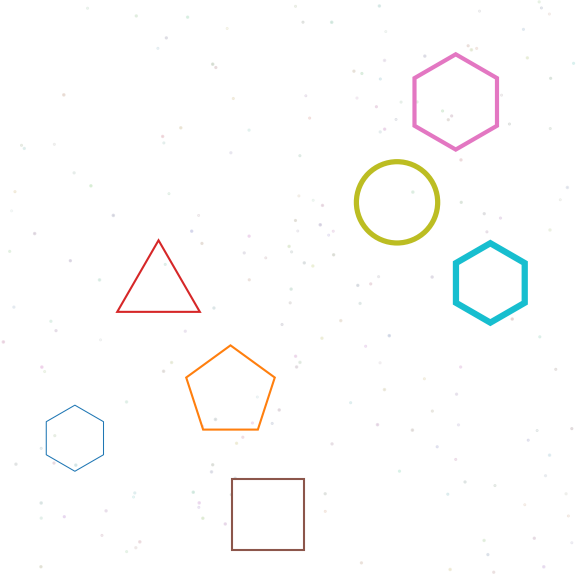[{"shape": "hexagon", "thickness": 0.5, "radius": 0.29, "center": [0.13, 0.24]}, {"shape": "pentagon", "thickness": 1, "radius": 0.4, "center": [0.399, 0.32]}, {"shape": "triangle", "thickness": 1, "radius": 0.41, "center": [0.275, 0.5]}, {"shape": "square", "thickness": 1, "radius": 0.31, "center": [0.464, 0.108]}, {"shape": "hexagon", "thickness": 2, "radius": 0.41, "center": [0.789, 0.823]}, {"shape": "circle", "thickness": 2.5, "radius": 0.35, "center": [0.688, 0.649]}, {"shape": "hexagon", "thickness": 3, "radius": 0.34, "center": [0.849, 0.509]}]